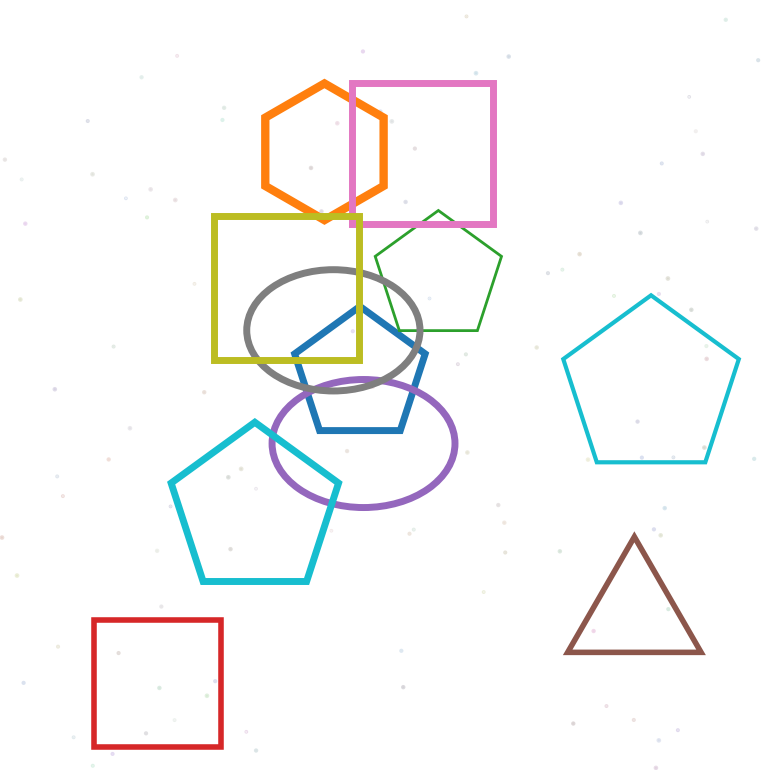[{"shape": "pentagon", "thickness": 2.5, "radius": 0.45, "center": [0.467, 0.513]}, {"shape": "hexagon", "thickness": 3, "radius": 0.44, "center": [0.421, 0.803]}, {"shape": "pentagon", "thickness": 1, "radius": 0.43, "center": [0.569, 0.64]}, {"shape": "square", "thickness": 2, "radius": 0.41, "center": [0.204, 0.113]}, {"shape": "oval", "thickness": 2.5, "radius": 0.59, "center": [0.472, 0.424]}, {"shape": "triangle", "thickness": 2, "radius": 0.5, "center": [0.824, 0.203]}, {"shape": "square", "thickness": 2.5, "radius": 0.46, "center": [0.548, 0.8]}, {"shape": "oval", "thickness": 2.5, "radius": 0.56, "center": [0.433, 0.571]}, {"shape": "square", "thickness": 2.5, "radius": 0.47, "center": [0.372, 0.626]}, {"shape": "pentagon", "thickness": 2.5, "radius": 0.57, "center": [0.331, 0.337]}, {"shape": "pentagon", "thickness": 1.5, "radius": 0.6, "center": [0.846, 0.497]}]